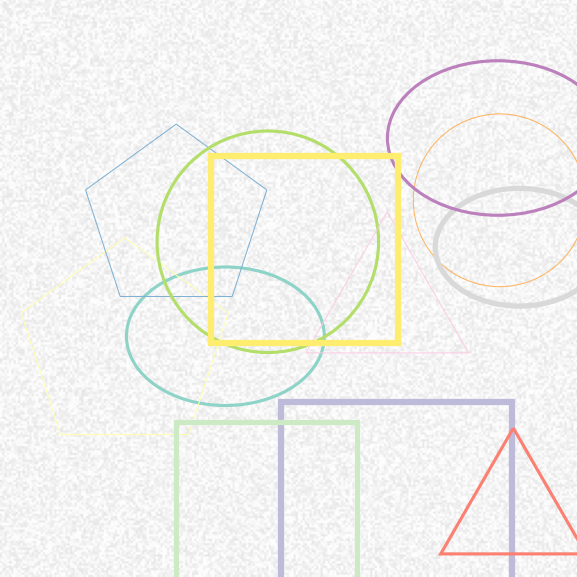[{"shape": "oval", "thickness": 1.5, "radius": 0.86, "center": [0.39, 0.417]}, {"shape": "pentagon", "thickness": 0.5, "radius": 0.94, "center": [0.216, 0.399]}, {"shape": "square", "thickness": 3, "radius": 1.0, "center": [0.687, 0.102]}, {"shape": "triangle", "thickness": 1.5, "radius": 0.73, "center": [0.889, 0.113]}, {"shape": "pentagon", "thickness": 0.5, "radius": 0.82, "center": [0.305, 0.619]}, {"shape": "circle", "thickness": 0.5, "radius": 0.75, "center": [0.865, 0.652]}, {"shape": "circle", "thickness": 1.5, "radius": 0.96, "center": [0.464, 0.581]}, {"shape": "triangle", "thickness": 0.5, "radius": 0.81, "center": [0.671, 0.469]}, {"shape": "oval", "thickness": 2.5, "radius": 0.73, "center": [0.899, 0.571]}, {"shape": "oval", "thickness": 1.5, "radius": 0.96, "center": [0.862, 0.76]}, {"shape": "square", "thickness": 2.5, "radius": 0.78, "center": [0.462, 0.113]}, {"shape": "square", "thickness": 3, "radius": 0.81, "center": [0.527, 0.567]}]